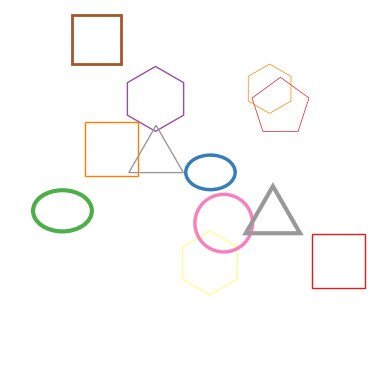[{"shape": "pentagon", "thickness": 0.5, "radius": 0.39, "center": [0.729, 0.721]}, {"shape": "square", "thickness": 1, "radius": 0.35, "center": [0.879, 0.322]}, {"shape": "oval", "thickness": 2.5, "radius": 0.32, "center": [0.547, 0.552]}, {"shape": "oval", "thickness": 3, "radius": 0.38, "center": [0.162, 0.452]}, {"shape": "hexagon", "thickness": 1, "radius": 0.42, "center": [0.404, 0.743]}, {"shape": "hexagon", "thickness": 0.5, "radius": 0.32, "center": [0.7, 0.77]}, {"shape": "square", "thickness": 1, "radius": 0.35, "center": [0.29, 0.613]}, {"shape": "hexagon", "thickness": 0.5, "radius": 0.41, "center": [0.545, 0.317]}, {"shape": "square", "thickness": 2, "radius": 0.32, "center": [0.251, 0.897]}, {"shape": "circle", "thickness": 2.5, "radius": 0.37, "center": [0.581, 0.42]}, {"shape": "triangle", "thickness": 3, "radius": 0.41, "center": [0.709, 0.435]}, {"shape": "triangle", "thickness": 1, "radius": 0.41, "center": [0.405, 0.593]}]